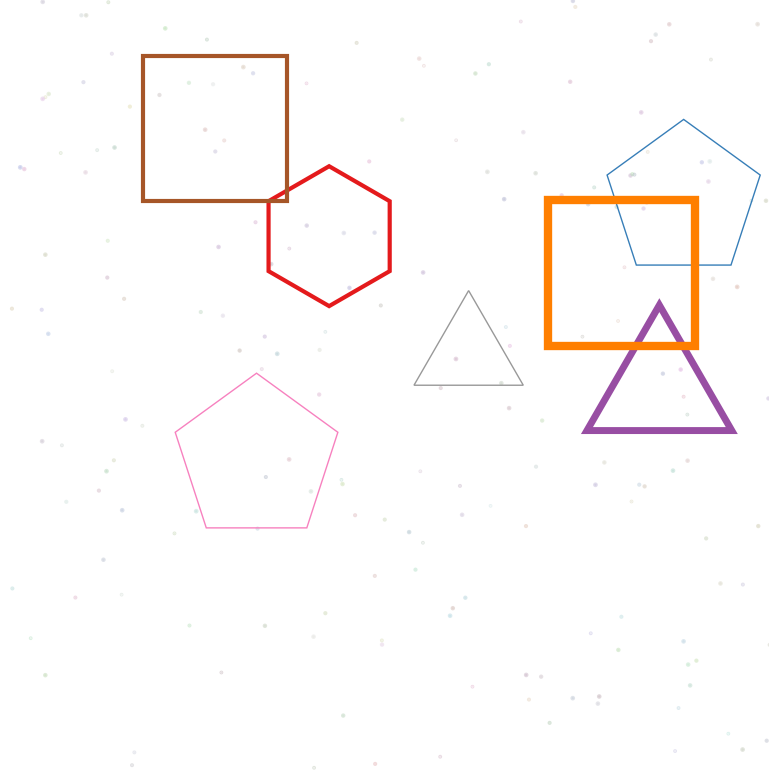[{"shape": "hexagon", "thickness": 1.5, "radius": 0.45, "center": [0.427, 0.693]}, {"shape": "pentagon", "thickness": 0.5, "radius": 0.52, "center": [0.888, 0.74]}, {"shape": "triangle", "thickness": 2.5, "radius": 0.54, "center": [0.856, 0.495]}, {"shape": "square", "thickness": 3, "radius": 0.48, "center": [0.807, 0.646]}, {"shape": "square", "thickness": 1.5, "radius": 0.47, "center": [0.279, 0.833]}, {"shape": "pentagon", "thickness": 0.5, "radius": 0.56, "center": [0.333, 0.404]}, {"shape": "triangle", "thickness": 0.5, "radius": 0.41, "center": [0.609, 0.541]}]